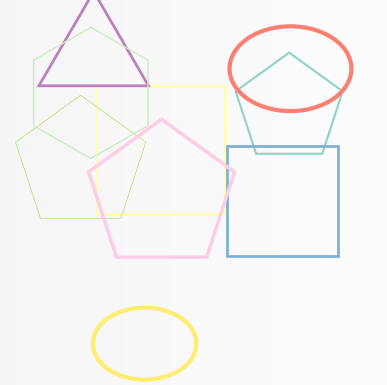[{"shape": "pentagon", "thickness": 1.5, "radius": 0.73, "center": [0.746, 0.718]}, {"shape": "square", "thickness": 2, "radius": 0.83, "center": [0.413, 0.611]}, {"shape": "oval", "thickness": 3, "radius": 0.79, "center": [0.75, 0.822]}, {"shape": "square", "thickness": 2, "radius": 0.71, "center": [0.73, 0.477]}, {"shape": "pentagon", "thickness": 0.5, "radius": 0.88, "center": [0.208, 0.576]}, {"shape": "pentagon", "thickness": 2.5, "radius": 0.99, "center": [0.417, 0.492]}, {"shape": "triangle", "thickness": 2, "radius": 0.82, "center": [0.242, 0.859]}, {"shape": "hexagon", "thickness": 1, "radius": 0.85, "center": [0.234, 0.759]}, {"shape": "oval", "thickness": 3, "radius": 0.67, "center": [0.373, 0.107]}]